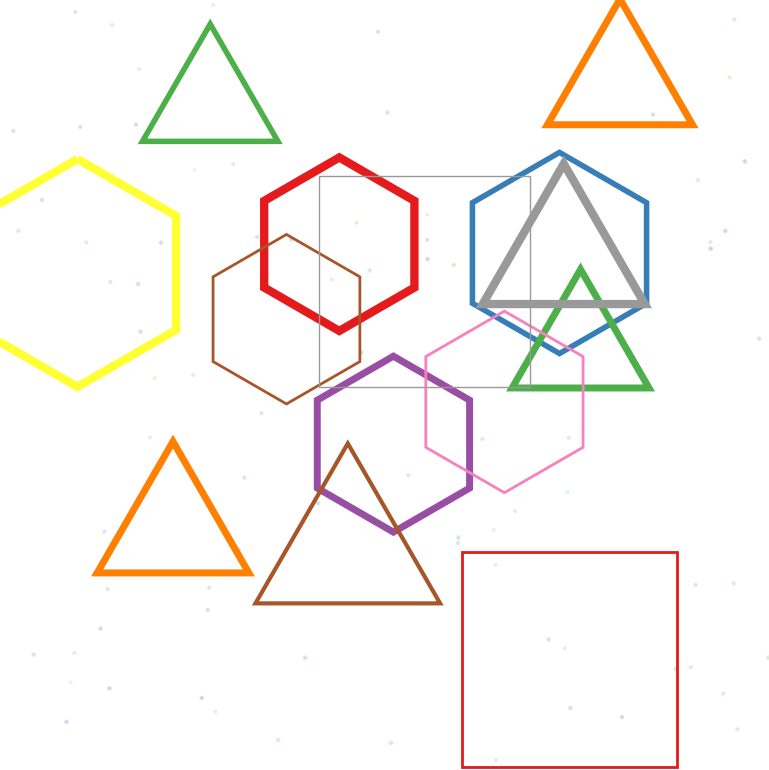[{"shape": "hexagon", "thickness": 3, "radius": 0.56, "center": [0.441, 0.683]}, {"shape": "square", "thickness": 1, "radius": 0.7, "center": [0.739, 0.144]}, {"shape": "hexagon", "thickness": 2, "radius": 0.65, "center": [0.727, 0.671]}, {"shape": "triangle", "thickness": 2.5, "radius": 0.51, "center": [0.754, 0.547]}, {"shape": "triangle", "thickness": 2, "radius": 0.51, "center": [0.273, 0.867]}, {"shape": "hexagon", "thickness": 2.5, "radius": 0.57, "center": [0.511, 0.423]}, {"shape": "triangle", "thickness": 2.5, "radius": 0.57, "center": [0.225, 0.313]}, {"shape": "triangle", "thickness": 2.5, "radius": 0.54, "center": [0.805, 0.892]}, {"shape": "hexagon", "thickness": 3, "radius": 0.74, "center": [0.101, 0.646]}, {"shape": "triangle", "thickness": 1.5, "radius": 0.69, "center": [0.452, 0.286]}, {"shape": "hexagon", "thickness": 1, "radius": 0.55, "center": [0.372, 0.585]}, {"shape": "hexagon", "thickness": 1, "radius": 0.59, "center": [0.655, 0.478]}, {"shape": "square", "thickness": 0.5, "radius": 0.69, "center": [0.551, 0.635]}, {"shape": "triangle", "thickness": 3, "radius": 0.61, "center": [0.732, 0.666]}]